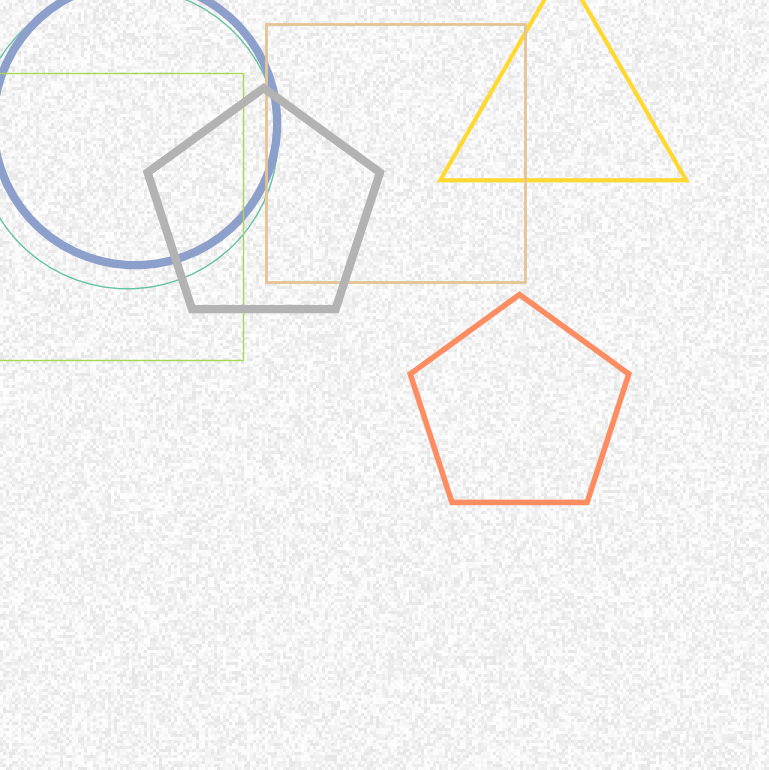[{"shape": "circle", "thickness": 0.5, "radius": 0.98, "center": [0.165, 0.82]}, {"shape": "pentagon", "thickness": 2, "radius": 0.75, "center": [0.675, 0.468]}, {"shape": "circle", "thickness": 3, "radius": 0.92, "center": [0.176, 0.84]}, {"shape": "square", "thickness": 0.5, "radius": 0.93, "center": [0.129, 0.719]}, {"shape": "triangle", "thickness": 1.5, "radius": 0.92, "center": [0.731, 0.858]}, {"shape": "square", "thickness": 1, "radius": 0.84, "center": [0.514, 0.801]}, {"shape": "pentagon", "thickness": 3, "radius": 0.79, "center": [0.343, 0.727]}]